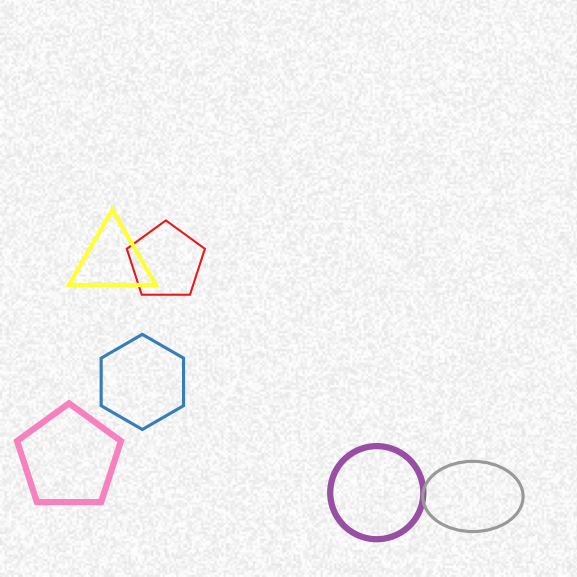[{"shape": "pentagon", "thickness": 1, "radius": 0.36, "center": [0.287, 0.546]}, {"shape": "hexagon", "thickness": 1.5, "radius": 0.41, "center": [0.246, 0.338]}, {"shape": "circle", "thickness": 3, "radius": 0.4, "center": [0.652, 0.146]}, {"shape": "triangle", "thickness": 2, "radius": 0.43, "center": [0.195, 0.549]}, {"shape": "pentagon", "thickness": 3, "radius": 0.47, "center": [0.12, 0.206]}, {"shape": "oval", "thickness": 1.5, "radius": 0.43, "center": [0.819, 0.139]}]